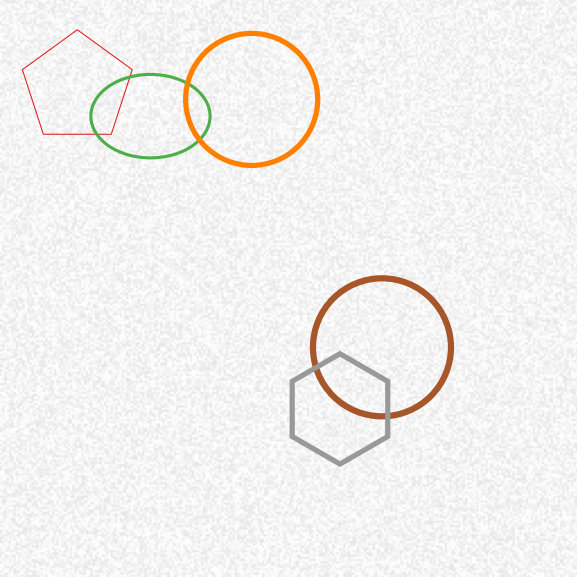[{"shape": "pentagon", "thickness": 0.5, "radius": 0.5, "center": [0.134, 0.848]}, {"shape": "oval", "thickness": 1.5, "radius": 0.52, "center": [0.261, 0.798]}, {"shape": "circle", "thickness": 2.5, "radius": 0.57, "center": [0.436, 0.827]}, {"shape": "circle", "thickness": 3, "radius": 0.6, "center": [0.661, 0.398]}, {"shape": "hexagon", "thickness": 2.5, "radius": 0.48, "center": [0.589, 0.291]}]